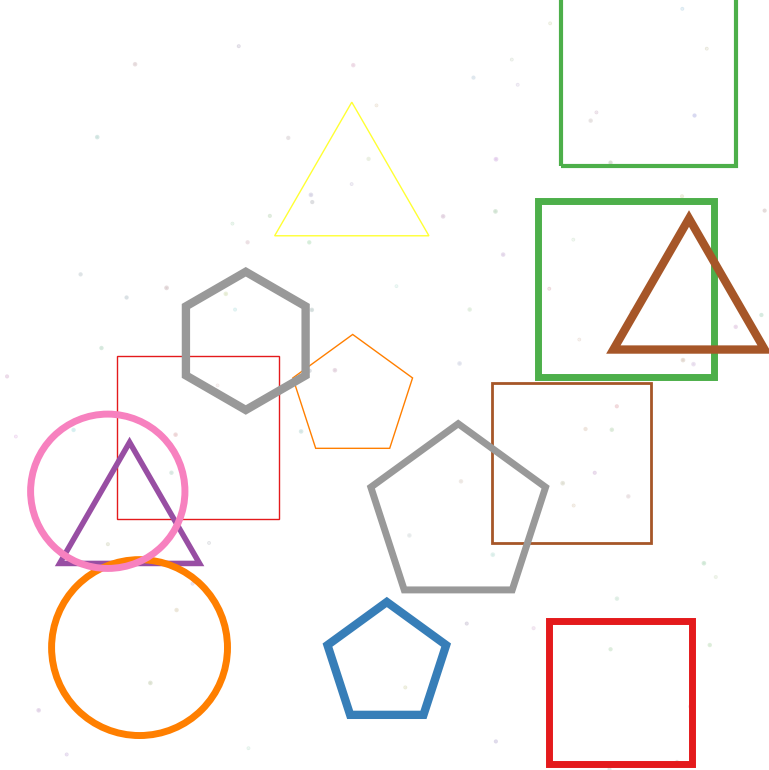[{"shape": "square", "thickness": 0.5, "radius": 0.53, "center": [0.257, 0.432]}, {"shape": "square", "thickness": 2.5, "radius": 0.46, "center": [0.806, 0.101]}, {"shape": "pentagon", "thickness": 3, "radius": 0.41, "center": [0.502, 0.137]}, {"shape": "square", "thickness": 1.5, "radius": 0.57, "center": [0.842, 0.898]}, {"shape": "square", "thickness": 2.5, "radius": 0.57, "center": [0.813, 0.624]}, {"shape": "triangle", "thickness": 2, "radius": 0.52, "center": [0.168, 0.321]}, {"shape": "circle", "thickness": 2.5, "radius": 0.57, "center": [0.181, 0.159]}, {"shape": "pentagon", "thickness": 0.5, "radius": 0.41, "center": [0.458, 0.484]}, {"shape": "triangle", "thickness": 0.5, "radius": 0.58, "center": [0.457, 0.752]}, {"shape": "triangle", "thickness": 3, "radius": 0.57, "center": [0.895, 0.603]}, {"shape": "square", "thickness": 1, "radius": 0.52, "center": [0.742, 0.399]}, {"shape": "circle", "thickness": 2.5, "radius": 0.5, "center": [0.14, 0.362]}, {"shape": "hexagon", "thickness": 3, "radius": 0.45, "center": [0.319, 0.557]}, {"shape": "pentagon", "thickness": 2.5, "radius": 0.6, "center": [0.595, 0.33]}]